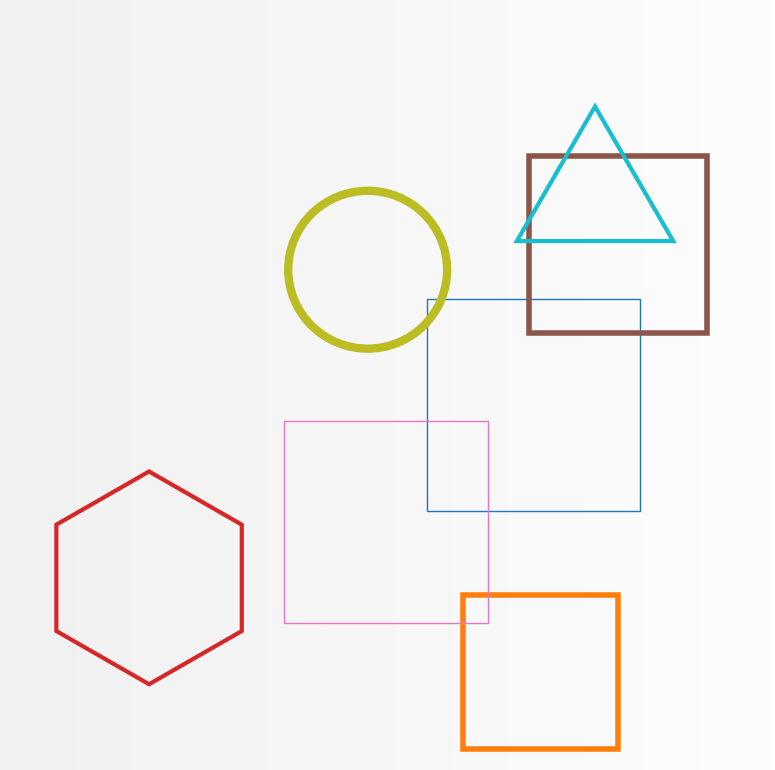[{"shape": "square", "thickness": 0.5, "radius": 0.69, "center": [0.689, 0.474]}, {"shape": "square", "thickness": 2, "radius": 0.5, "center": [0.698, 0.128]}, {"shape": "hexagon", "thickness": 1.5, "radius": 0.69, "center": [0.192, 0.25]}, {"shape": "square", "thickness": 2, "radius": 0.57, "center": [0.798, 0.683]}, {"shape": "square", "thickness": 0.5, "radius": 0.66, "center": [0.498, 0.322]}, {"shape": "circle", "thickness": 3, "radius": 0.51, "center": [0.474, 0.65]}, {"shape": "triangle", "thickness": 1.5, "radius": 0.58, "center": [0.768, 0.745]}]